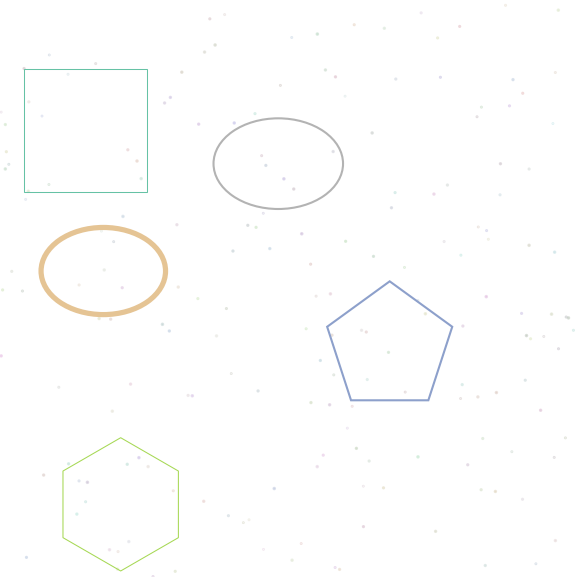[{"shape": "square", "thickness": 0.5, "radius": 0.53, "center": [0.149, 0.774]}, {"shape": "pentagon", "thickness": 1, "radius": 0.57, "center": [0.675, 0.398]}, {"shape": "hexagon", "thickness": 0.5, "radius": 0.58, "center": [0.209, 0.126]}, {"shape": "oval", "thickness": 2.5, "radius": 0.54, "center": [0.179, 0.53]}, {"shape": "oval", "thickness": 1, "radius": 0.56, "center": [0.482, 0.716]}]